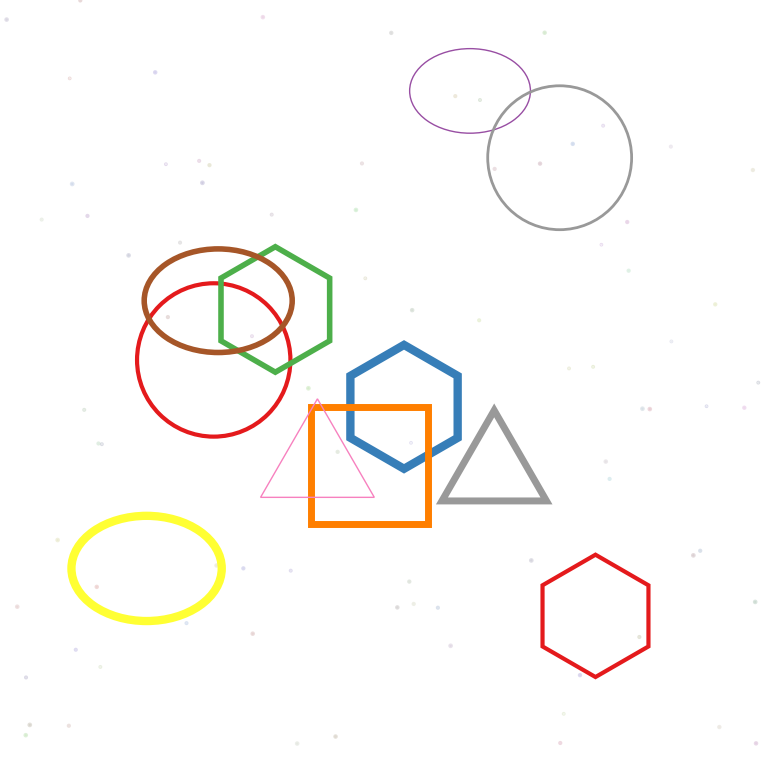[{"shape": "circle", "thickness": 1.5, "radius": 0.5, "center": [0.278, 0.533]}, {"shape": "hexagon", "thickness": 1.5, "radius": 0.4, "center": [0.773, 0.2]}, {"shape": "hexagon", "thickness": 3, "radius": 0.4, "center": [0.525, 0.472]}, {"shape": "hexagon", "thickness": 2, "radius": 0.41, "center": [0.358, 0.598]}, {"shape": "oval", "thickness": 0.5, "radius": 0.39, "center": [0.61, 0.882]}, {"shape": "square", "thickness": 2.5, "radius": 0.38, "center": [0.48, 0.396]}, {"shape": "oval", "thickness": 3, "radius": 0.49, "center": [0.19, 0.262]}, {"shape": "oval", "thickness": 2, "radius": 0.48, "center": [0.283, 0.609]}, {"shape": "triangle", "thickness": 0.5, "radius": 0.43, "center": [0.412, 0.397]}, {"shape": "triangle", "thickness": 2.5, "radius": 0.39, "center": [0.642, 0.389]}, {"shape": "circle", "thickness": 1, "radius": 0.47, "center": [0.727, 0.795]}]